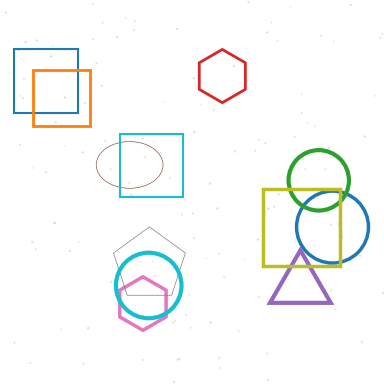[{"shape": "circle", "thickness": 2.5, "radius": 0.47, "center": [0.864, 0.41]}, {"shape": "square", "thickness": 1.5, "radius": 0.42, "center": [0.12, 0.789]}, {"shape": "square", "thickness": 2, "radius": 0.37, "center": [0.16, 0.745]}, {"shape": "circle", "thickness": 3, "radius": 0.39, "center": [0.828, 0.532]}, {"shape": "hexagon", "thickness": 2, "radius": 0.35, "center": [0.577, 0.802]}, {"shape": "triangle", "thickness": 3, "radius": 0.46, "center": [0.78, 0.259]}, {"shape": "oval", "thickness": 0.5, "radius": 0.43, "center": [0.337, 0.572]}, {"shape": "hexagon", "thickness": 2.5, "radius": 0.35, "center": [0.371, 0.212]}, {"shape": "pentagon", "thickness": 0.5, "radius": 0.49, "center": [0.388, 0.313]}, {"shape": "square", "thickness": 2.5, "radius": 0.5, "center": [0.782, 0.409]}, {"shape": "square", "thickness": 1.5, "radius": 0.41, "center": [0.394, 0.571]}, {"shape": "circle", "thickness": 3, "radius": 0.43, "center": [0.386, 0.259]}]